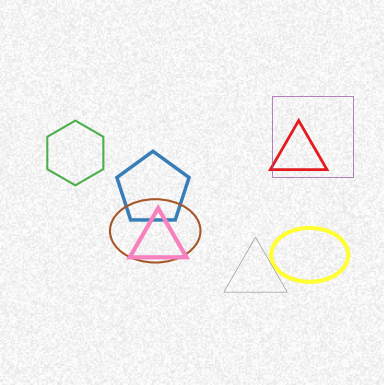[{"shape": "triangle", "thickness": 2, "radius": 0.42, "center": [0.776, 0.602]}, {"shape": "pentagon", "thickness": 2.5, "radius": 0.49, "center": [0.397, 0.508]}, {"shape": "hexagon", "thickness": 1.5, "radius": 0.42, "center": [0.196, 0.603]}, {"shape": "square", "thickness": 0.5, "radius": 0.53, "center": [0.813, 0.645]}, {"shape": "oval", "thickness": 3, "radius": 0.5, "center": [0.804, 0.338]}, {"shape": "oval", "thickness": 1.5, "radius": 0.59, "center": [0.403, 0.4]}, {"shape": "triangle", "thickness": 3, "radius": 0.43, "center": [0.411, 0.374]}, {"shape": "triangle", "thickness": 0.5, "radius": 0.48, "center": [0.664, 0.289]}]